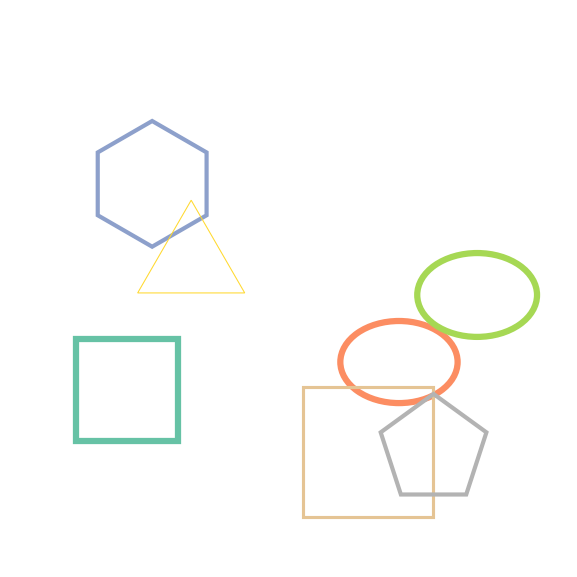[{"shape": "square", "thickness": 3, "radius": 0.44, "center": [0.22, 0.324]}, {"shape": "oval", "thickness": 3, "radius": 0.51, "center": [0.691, 0.372]}, {"shape": "hexagon", "thickness": 2, "radius": 0.54, "center": [0.263, 0.681]}, {"shape": "oval", "thickness": 3, "radius": 0.52, "center": [0.826, 0.488]}, {"shape": "triangle", "thickness": 0.5, "radius": 0.54, "center": [0.331, 0.545]}, {"shape": "square", "thickness": 1.5, "radius": 0.56, "center": [0.637, 0.216]}, {"shape": "pentagon", "thickness": 2, "radius": 0.48, "center": [0.751, 0.221]}]